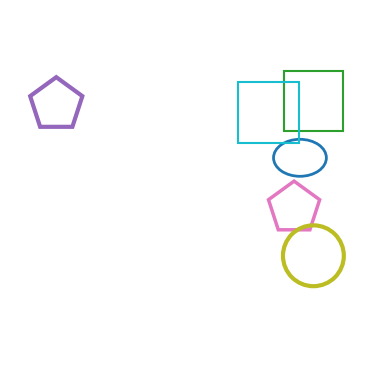[{"shape": "oval", "thickness": 2, "radius": 0.34, "center": [0.779, 0.59]}, {"shape": "square", "thickness": 1.5, "radius": 0.39, "center": [0.815, 0.738]}, {"shape": "pentagon", "thickness": 3, "radius": 0.36, "center": [0.146, 0.728]}, {"shape": "pentagon", "thickness": 2.5, "radius": 0.35, "center": [0.764, 0.46]}, {"shape": "circle", "thickness": 3, "radius": 0.4, "center": [0.814, 0.336]}, {"shape": "square", "thickness": 1.5, "radius": 0.4, "center": [0.698, 0.708]}]